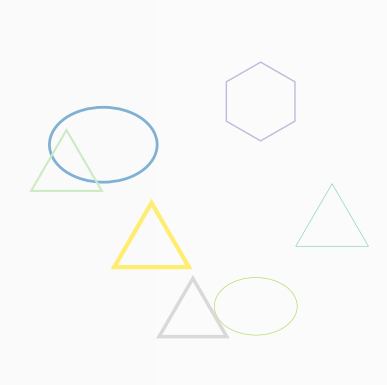[{"shape": "triangle", "thickness": 0.5, "radius": 0.54, "center": [0.857, 0.414]}, {"shape": "hexagon", "thickness": 1, "radius": 0.51, "center": [0.673, 0.736]}, {"shape": "oval", "thickness": 2, "radius": 0.69, "center": [0.267, 0.624]}, {"shape": "oval", "thickness": 0.5, "radius": 0.53, "center": [0.66, 0.204]}, {"shape": "triangle", "thickness": 2.5, "radius": 0.5, "center": [0.498, 0.176]}, {"shape": "triangle", "thickness": 1.5, "radius": 0.53, "center": [0.172, 0.557]}, {"shape": "triangle", "thickness": 3, "radius": 0.56, "center": [0.391, 0.362]}]